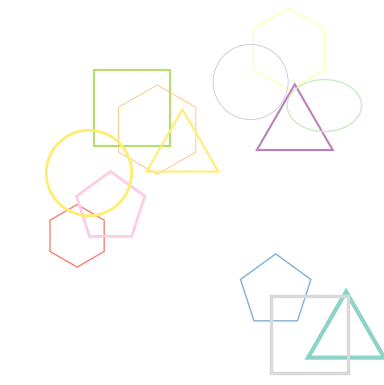[{"shape": "triangle", "thickness": 3, "radius": 0.57, "center": [0.899, 0.128]}, {"shape": "hexagon", "thickness": 1, "radius": 0.53, "center": [0.75, 0.872]}, {"shape": "circle", "thickness": 0.5, "radius": 0.49, "center": [0.651, 0.787]}, {"shape": "hexagon", "thickness": 1, "radius": 0.41, "center": [0.2, 0.387]}, {"shape": "pentagon", "thickness": 1, "radius": 0.48, "center": [0.716, 0.244]}, {"shape": "hexagon", "thickness": 0.5, "radius": 0.58, "center": [0.408, 0.663]}, {"shape": "square", "thickness": 1.5, "radius": 0.49, "center": [0.343, 0.72]}, {"shape": "pentagon", "thickness": 2, "radius": 0.47, "center": [0.287, 0.462]}, {"shape": "square", "thickness": 2.5, "radius": 0.5, "center": [0.805, 0.131]}, {"shape": "triangle", "thickness": 1.5, "radius": 0.57, "center": [0.766, 0.667]}, {"shape": "oval", "thickness": 1, "radius": 0.48, "center": [0.842, 0.726]}, {"shape": "triangle", "thickness": 1.5, "radius": 0.54, "center": [0.474, 0.608]}, {"shape": "circle", "thickness": 2, "radius": 0.55, "center": [0.231, 0.551]}]